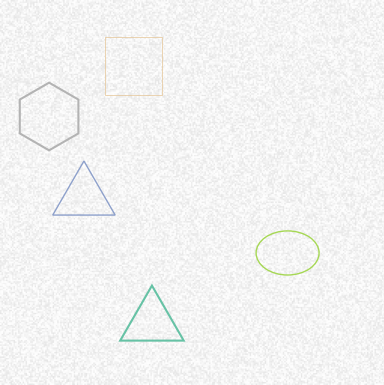[{"shape": "triangle", "thickness": 1.5, "radius": 0.48, "center": [0.395, 0.163]}, {"shape": "triangle", "thickness": 1, "radius": 0.47, "center": [0.218, 0.488]}, {"shape": "oval", "thickness": 1, "radius": 0.41, "center": [0.747, 0.343]}, {"shape": "square", "thickness": 0.5, "radius": 0.37, "center": [0.347, 0.829]}, {"shape": "hexagon", "thickness": 1.5, "radius": 0.44, "center": [0.128, 0.697]}]